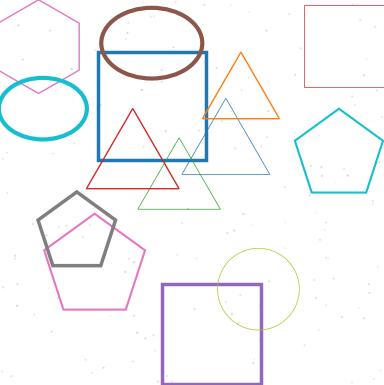[{"shape": "square", "thickness": 2.5, "radius": 0.7, "center": [0.394, 0.725]}, {"shape": "triangle", "thickness": 0.5, "radius": 0.66, "center": [0.587, 0.613]}, {"shape": "triangle", "thickness": 1, "radius": 0.58, "center": [0.626, 0.749]}, {"shape": "triangle", "thickness": 0.5, "radius": 0.62, "center": [0.465, 0.518]}, {"shape": "triangle", "thickness": 1, "radius": 0.69, "center": [0.345, 0.579]}, {"shape": "square", "thickness": 0.5, "radius": 0.54, "center": [0.898, 0.881]}, {"shape": "square", "thickness": 2.5, "radius": 0.65, "center": [0.55, 0.133]}, {"shape": "oval", "thickness": 3, "radius": 0.66, "center": [0.394, 0.888]}, {"shape": "pentagon", "thickness": 1.5, "radius": 0.69, "center": [0.246, 0.307]}, {"shape": "hexagon", "thickness": 1, "radius": 0.61, "center": [0.1, 0.879]}, {"shape": "pentagon", "thickness": 2.5, "radius": 0.53, "center": [0.199, 0.396]}, {"shape": "circle", "thickness": 0.5, "radius": 0.53, "center": [0.671, 0.249]}, {"shape": "pentagon", "thickness": 1.5, "radius": 0.6, "center": [0.88, 0.597]}, {"shape": "oval", "thickness": 3, "radius": 0.57, "center": [0.111, 0.718]}]